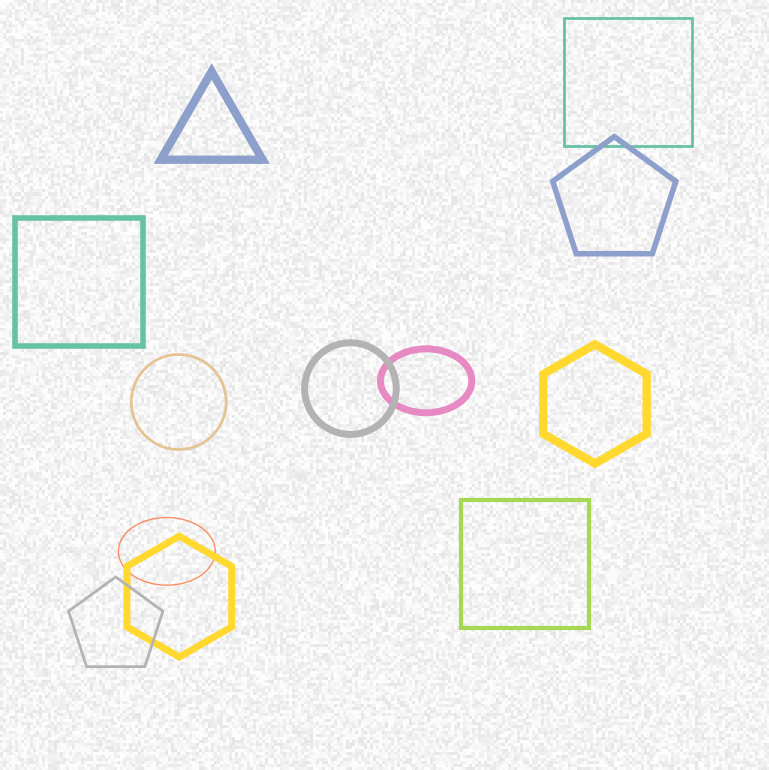[{"shape": "square", "thickness": 1, "radius": 0.41, "center": [0.816, 0.894]}, {"shape": "square", "thickness": 2, "radius": 0.42, "center": [0.102, 0.634]}, {"shape": "oval", "thickness": 0.5, "radius": 0.31, "center": [0.217, 0.284]}, {"shape": "pentagon", "thickness": 2, "radius": 0.42, "center": [0.798, 0.739]}, {"shape": "triangle", "thickness": 3, "radius": 0.38, "center": [0.275, 0.831]}, {"shape": "oval", "thickness": 2.5, "radius": 0.3, "center": [0.553, 0.505]}, {"shape": "square", "thickness": 1.5, "radius": 0.41, "center": [0.682, 0.267]}, {"shape": "hexagon", "thickness": 2.5, "radius": 0.39, "center": [0.233, 0.225]}, {"shape": "hexagon", "thickness": 3, "radius": 0.39, "center": [0.773, 0.475]}, {"shape": "circle", "thickness": 1, "radius": 0.31, "center": [0.232, 0.478]}, {"shape": "pentagon", "thickness": 1, "radius": 0.32, "center": [0.15, 0.186]}, {"shape": "circle", "thickness": 2.5, "radius": 0.3, "center": [0.455, 0.495]}]